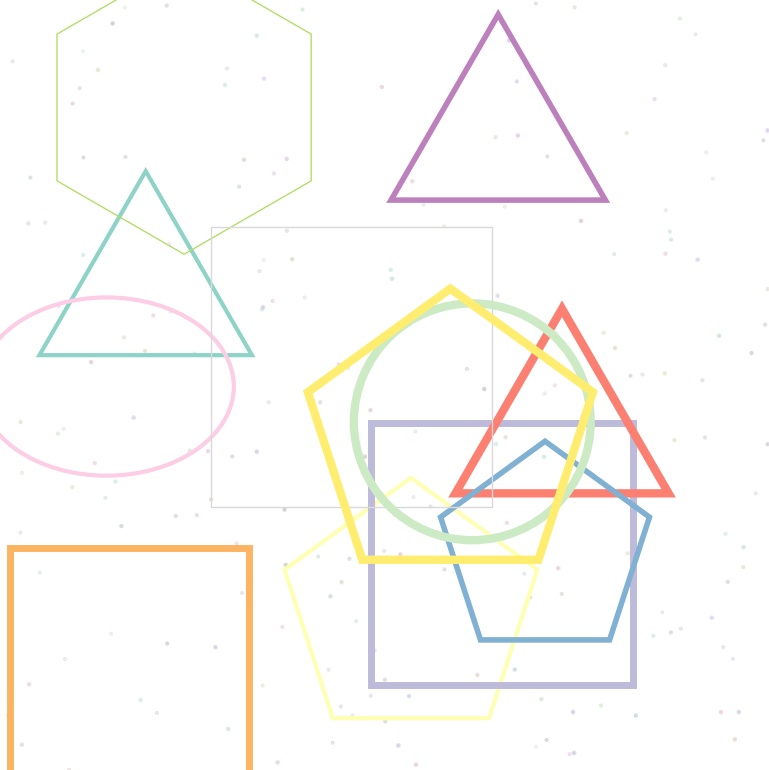[{"shape": "triangle", "thickness": 1.5, "radius": 0.8, "center": [0.189, 0.618]}, {"shape": "pentagon", "thickness": 1.5, "radius": 0.86, "center": [0.534, 0.207]}, {"shape": "square", "thickness": 2.5, "radius": 0.85, "center": [0.651, 0.28]}, {"shape": "triangle", "thickness": 3, "radius": 0.8, "center": [0.73, 0.439]}, {"shape": "pentagon", "thickness": 2, "radius": 0.71, "center": [0.708, 0.284]}, {"shape": "square", "thickness": 2.5, "radius": 0.78, "center": [0.169, 0.133]}, {"shape": "hexagon", "thickness": 0.5, "radius": 0.95, "center": [0.239, 0.86]}, {"shape": "oval", "thickness": 1.5, "radius": 0.83, "center": [0.138, 0.498]}, {"shape": "square", "thickness": 0.5, "radius": 0.91, "center": [0.457, 0.524]}, {"shape": "triangle", "thickness": 2, "radius": 0.8, "center": [0.647, 0.82]}, {"shape": "circle", "thickness": 3, "radius": 0.77, "center": [0.613, 0.452]}, {"shape": "pentagon", "thickness": 3, "radius": 0.97, "center": [0.585, 0.43]}]